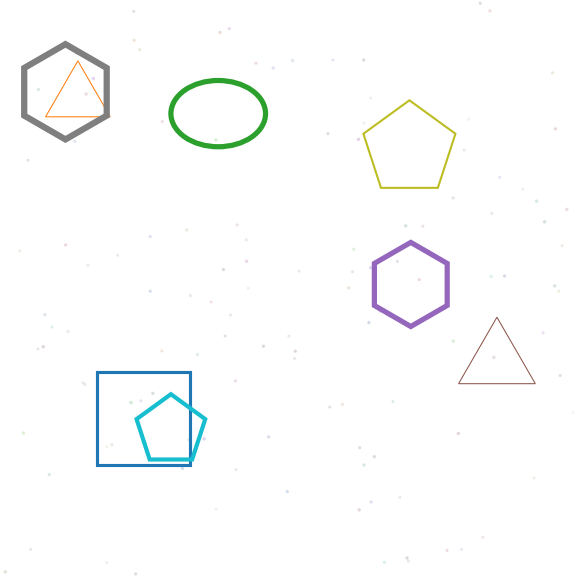[{"shape": "square", "thickness": 1.5, "radius": 0.4, "center": [0.249, 0.275]}, {"shape": "triangle", "thickness": 0.5, "radius": 0.32, "center": [0.135, 0.829]}, {"shape": "oval", "thickness": 2.5, "radius": 0.41, "center": [0.378, 0.802]}, {"shape": "hexagon", "thickness": 2.5, "radius": 0.36, "center": [0.711, 0.507]}, {"shape": "triangle", "thickness": 0.5, "radius": 0.38, "center": [0.861, 0.373]}, {"shape": "hexagon", "thickness": 3, "radius": 0.41, "center": [0.113, 0.84]}, {"shape": "pentagon", "thickness": 1, "radius": 0.42, "center": [0.709, 0.742]}, {"shape": "pentagon", "thickness": 2, "radius": 0.31, "center": [0.296, 0.254]}]